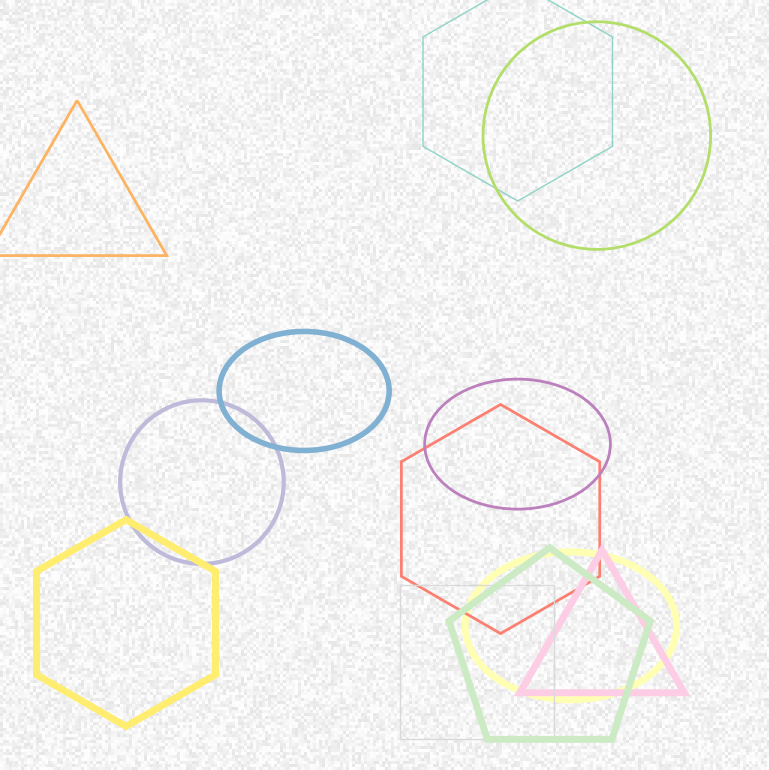[{"shape": "hexagon", "thickness": 0.5, "radius": 0.71, "center": [0.672, 0.881]}, {"shape": "oval", "thickness": 2.5, "radius": 0.69, "center": [0.741, 0.187]}, {"shape": "circle", "thickness": 1.5, "radius": 0.53, "center": [0.262, 0.374]}, {"shape": "hexagon", "thickness": 1, "radius": 0.74, "center": [0.65, 0.326]}, {"shape": "oval", "thickness": 2, "radius": 0.55, "center": [0.395, 0.492]}, {"shape": "triangle", "thickness": 1, "radius": 0.67, "center": [0.1, 0.735]}, {"shape": "circle", "thickness": 1, "radius": 0.74, "center": [0.775, 0.824]}, {"shape": "triangle", "thickness": 2.5, "radius": 0.62, "center": [0.782, 0.162]}, {"shape": "square", "thickness": 0.5, "radius": 0.5, "center": [0.62, 0.141]}, {"shape": "oval", "thickness": 1, "radius": 0.6, "center": [0.672, 0.423]}, {"shape": "pentagon", "thickness": 2.5, "radius": 0.69, "center": [0.714, 0.151]}, {"shape": "hexagon", "thickness": 2.5, "radius": 0.67, "center": [0.164, 0.191]}]